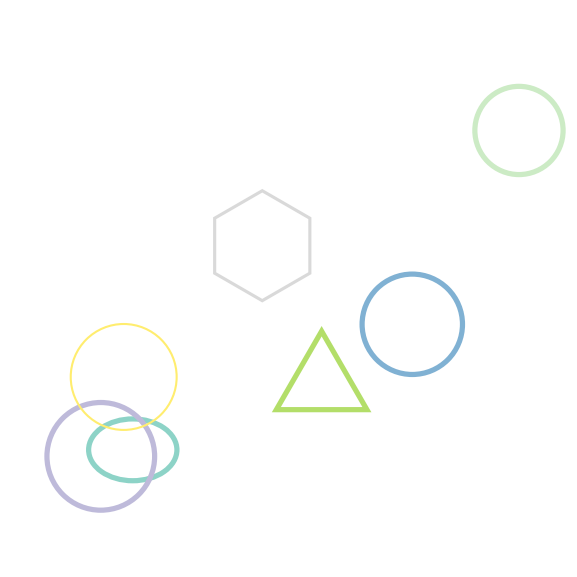[{"shape": "oval", "thickness": 2.5, "radius": 0.38, "center": [0.23, 0.22]}, {"shape": "circle", "thickness": 2.5, "radius": 0.47, "center": [0.175, 0.209]}, {"shape": "circle", "thickness": 2.5, "radius": 0.43, "center": [0.714, 0.438]}, {"shape": "triangle", "thickness": 2.5, "radius": 0.45, "center": [0.557, 0.335]}, {"shape": "hexagon", "thickness": 1.5, "radius": 0.48, "center": [0.454, 0.574]}, {"shape": "circle", "thickness": 2.5, "radius": 0.38, "center": [0.899, 0.773]}, {"shape": "circle", "thickness": 1, "radius": 0.46, "center": [0.214, 0.346]}]